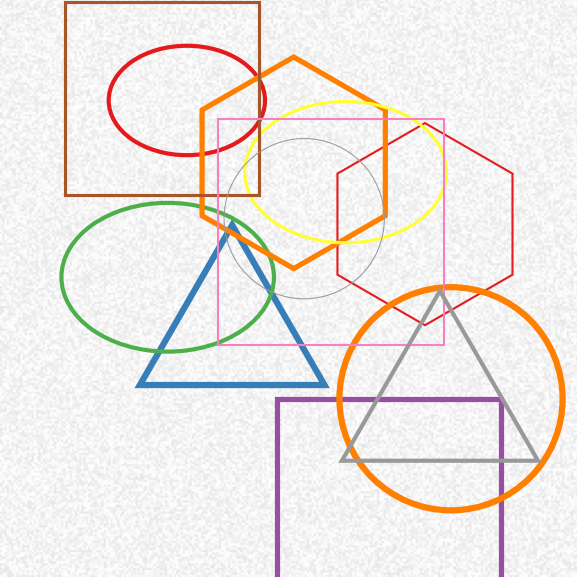[{"shape": "hexagon", "thickness": 1, "radius": 0.88, "center": [0.736, 0.611]}, {"shape": "oval", "thickness": 2, "radius": 0.68, "center": [0.324, 0.825]}, {"shape": "triangle", "thickness": 3, "radius": 0.92, "center": [0.402, 0.425]}, {"shape": "oval", "thickness": 2, "radius": 0.92, "center": [0.29, 0.519]}, {"shape": "square", "thickness": 2.5, "radius": 0.97, "center": [0.674, 0.115]}, {"shape": "circle", "thickness": 3, "radius": 0.97, "center": [0.781, 0.309]}, {"shape": "hexagon", "thickness": 2.5, "radius": 0.92, "center": [0.509, 0.717]}, {"shape": "oval", "thickness": 1.5, "radius": 0.87, "center": [0.598, 0.701]}, {"shape": "square", "thickness": 1.5, "radius": 0.84, "center": [0.28, 0.828]}, {"shape": "square", "thickness": 1, "radius": 0.98, "center": [0.574, 0.597]}, {"shape": "triangle", "thickness": 2, "radius": 0.98, "center": [0.762, 0.299]}, {"shape": "circle", "thickness": 0.5, "radius": 0.69, "center": [0.527, 0.62]}]